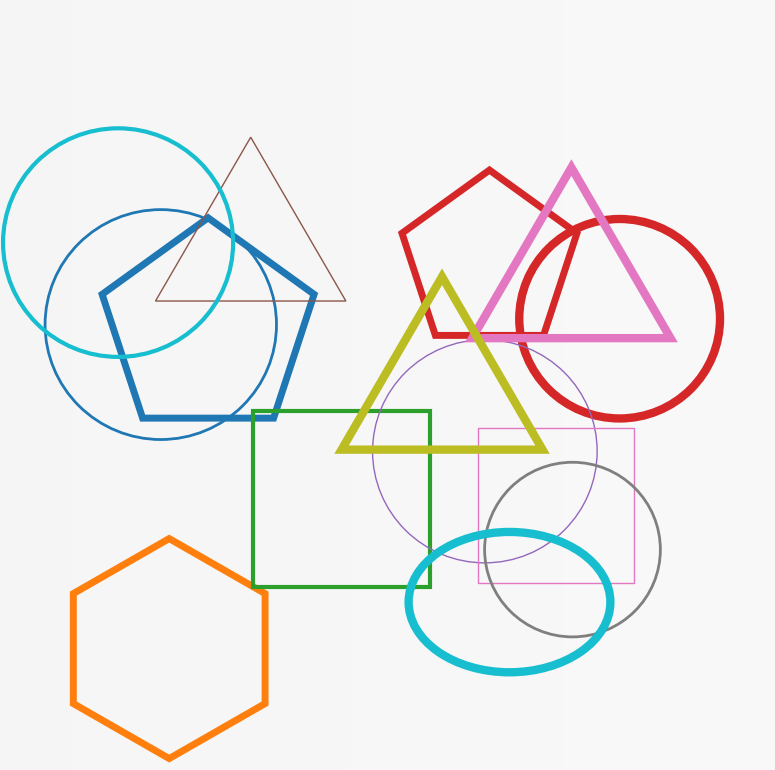[{"shape": "pentagon", "thickness": 2.5, "radius": 0.72, "center": [0.269, 0.573]}, {"shape": "circle", "thickness": 1, "radius": 0.75, "center": [0.207, 0.578]}, {"shape": "hexagon", "thickness": 2.5, "radius": 0.71, "center": [0.218, 0.158]}, {"shape": "square", "thickness": 1.5, "radius": 0.57, "center": [0.44, 0.352]}, {"shape": "circle", "thickness": 3, "radius": 0.65, "center": [0.8, 0.586]}, {"shape": "pentagon", "thickness": 2.5, "radius": 0.59, "center": [0.632, 0.66]}, {"shape": "circle", "thickness": 0.5, "radius": 0.72, "center": [0.626, 0.414]}, {"shape": "triangle", "thickness": 0.5, "radius": 0.71, "center": [0.323, 0.68]}, {"shape": "triangle", "thickness": 3, "radius": 0.74, "center": [0.737, 0.635]}, {"shape": "square", "thickness": 0.5, "radius": 0.5, "center": [0.717, 0.343]}, {"shape": "circle", "thickness": 1, "radius": 0.57, "center": [0.739, 0.286]}, {"shape": "triangle", "thickness": 3, "radius": 0.75, "center": [0.57, 0.491]}, {"shape": "oval", "thickness": 3, "radius": 0.65, "center": [0.657, 0.218]}, {"shape": "circle", "thickness": 1.5, "radius": 0.74, "center": [0.152, 0.685]}]